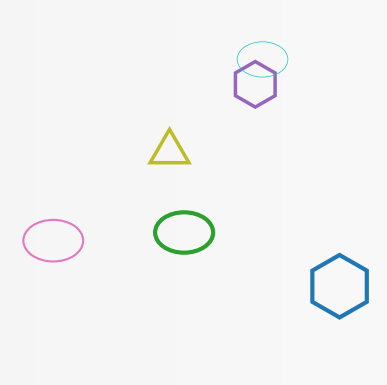[{"shape": "hexagon", "thickness": 3, "radius": 0.41, "center": [0.876, 0.257]}, {"shape": "oval", "thickness": 3, "radius": 0.37, "center": [0.475, 0.396]}, {"shape": "hexagon", "thickness": 2.5, "radius": 0.3, "center": [0.659, 0.781]}, {"shape": "oval", "thickness": 1.5, "radius": 0.39, "center": [0.137, 0.375]}, {"shape": "triangle", "thickness": 2.5, "radius": 0.29, "center": [0.438, 0.606]}, {"shape": "oval", "thickness": 0.5, "radius": 0.33, "center": [0.677, 0.846]}]